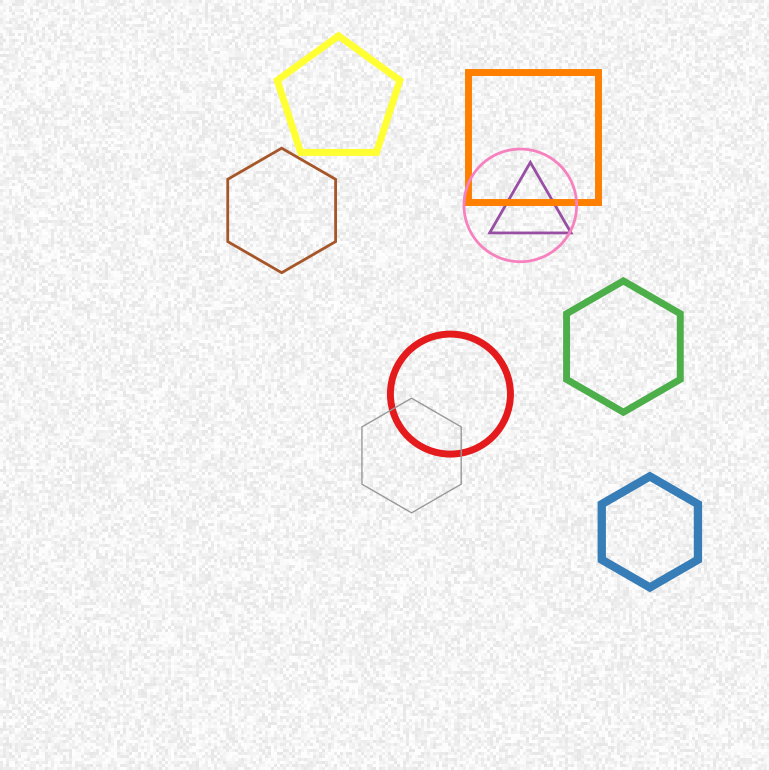[{"shape": "circle", "thickness": 2.5, "radius": 0.39, "center": [0.585, 0.488]}, {"shape": "hexagon", "thickness": 3, "radius": 0.36, "center": [0.844, 0.309]}, {"shape": "hexagon", "thickness": 2.5, "radius": 0.43, "center": [0.81, 0.55]}, {"shape": "triangle", "thickness": 1, "radius": 0.31, "center": [0.689, 0.728]}, {"shape": "square", "thickness": 2.5, "radius": 0.42, "center": [0.692, 0.822]}, {"shape": "pentagon", "thickness": 2.5, "radius": 0.42, "center": [0.44, 0.87]}, {"shape": "hexagon", "thickness": 1, "radius": 0.4, "center": [0.366, 0.727]}, {"shape": "circle", "thickness": 1, "radius": 0.37, "center": [0.676, 0.733]}, {"shape": "hexagon", "thickness": 0.5, "radius": 0.37, "center": [0.535, 0.408]}]